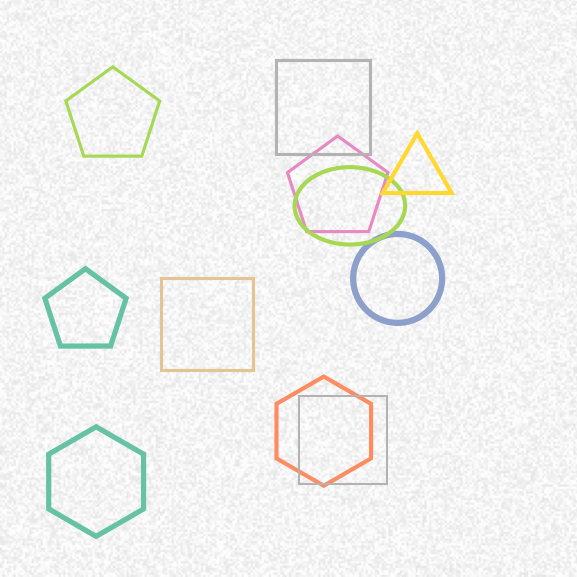[{"shape": "pentagon", "thickness": 2.5, "radius": 0.37, "center": [0.148, 0.46]}, {"shape": "hexagon", "thickness": 2.5, "radius": 0.47, "center": [0.166, 0.165]}, {"shape": "hexagon", "thickness": 2, "radius": 0.47, "center": [0.561, 0.253]}, {"shape": "circle", "thickness": 3, "radius": 0.39, "center": [0.689, 0.517]}, {"shape": "pentagon", "thickness": 1.5, "radius": 0.46, "center": [0.585, 0.672]}, {"shape": "oval", "thickness": 2, "radius": 0.48, "center": [0.606, 0.643]}, {"shape": "pentagon", "thickness": 1.5, "radius": 0.43, "center": [0.195, 0.798]}, {"shape": "triangle", "thickness": 2, "radius": 0.34, "center": [0.722, 0.699]}, {"shape": "square", "thickness": 1.5, "radius": 0.4, "center": [0.358, 0.438]}, {"shape": "square", "thickness": 1, "radius": 0.38, "center": [0.593, 0.238]}, {"shape": "square", "thickness": 1.5, "radius": 0.41, "center": [0.559, 0.813]}]